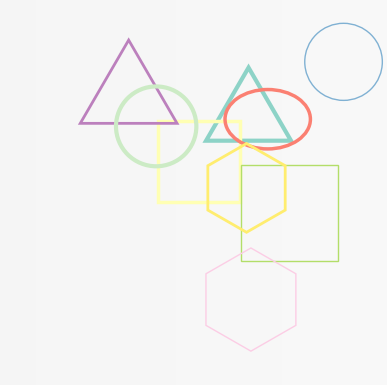[{"shape": "triangle", "thickness": 3, "radius": 0.63, "center": [0.641, 0.698]}, {"shape": "square", "thickness": 2.5, "radius": 0.53, "center": [0.514, 0.581]}, {"shape": "oval", "thickness": 2.5, "radius": 0.55, "center": [0.691, 0.69]}, {"shape": "circle", "thickness": 1, "radius": 0.5, "center": [0.887, 0.839]}, {"shape": "square", "thickness": 1, "radius": 0.63, "center": [0.746, 0.447]}, {"shape": "hexagon", "thickness": 1, "radius": 0.67, "center": [0.648, 0.222]}, {"shape": "triangle", "thickness": 2, "radius": 0.72, "center": [0.332, 0.752]}, {"shape": "circle", "thickness": 3, "radius": 0.52, "center": [0.403, 0.672]}, {"shape": "hexagon", "thickness": 2, "radius": 0.58, "center": [0.636, 0.512]}]